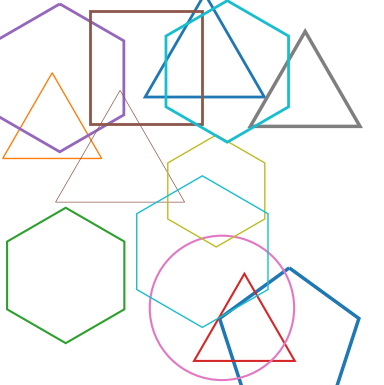[{"shape": "pentagon", "thickness": 2.5, "radius": 0.95, "center": [0.751, 0.114]}, {"shape": "triangle", "thickness": 2, "radius": 0.89, "center": [0.532, 0.837]}, {"shape": "triangle", "thickness": 1, "radius": 0.74, "center": [0.136, 0.663]}, {"shape": "hexagon", "thickness": 1.5, "radius": 0.88, "center": [0.171, 0.285]}, {"shape": "triangle", "thickness": 1.5, "radius": 0.76, "center": [0.635, 0.138]}, {"shape": "hexagon", "thickness": 2, "radius": 0.96, "center": [0.155, 0.798]}, {"shape": "square", "thickness": 2, "radius": 0.73, "center": [0.379, 0.824]}, {"shape": "triangle", "thickness": 0.5, "radius": 0.97, "center": [0.312, 0.572]}, {"shape": "circle", "thickness": 1.5, "radius": 0.94, "center": [0.576, 0.2]}, {"shape": "triangle", "thickness": 2.5, "radius": 0.82, "center": [0.793, 0.754]}, {"shape": "hexagon", "thickness": 1, "radius": 0.73, "center": [0.562, 0.504]}, {"shape": "hexagon", "thickness": 2, "radius": 0.92, "center": [0.59, 0.814]}, {"shape": "hexagon", "thickness": 1, "radius": 0.98, "center": [0.526, 0.346]}]